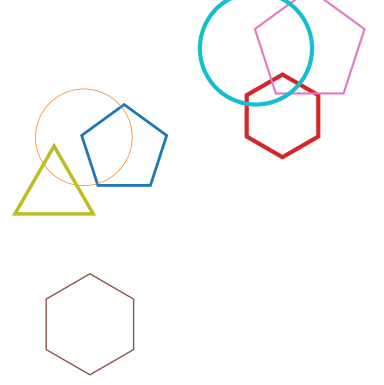[{"shape": "pentagon", "thickness": 2, "radius": 0.58, "center": [0.323, 0.612]}, {"shape": "circle", "thickness": 0.5, "radius": 0.63, "center": [0.218, 0.643]}, {"shape": "hexagon", "thickness": 3, "radius": 0.54, "center": [0.734, 0.699]}, {"shape": "hexagon", "thickness": 1, "radius": 0.66, "center": [0.234, 0.158]}, {"shape": "pentagon", "thickness": 1.5, "radius": 0.75, "center": [0.804, 0.878]}, {"shape": "triangle", "thickness": 2.5, "radius": 0.59, "center": [0.14, 0.503]}, {"shape": "circle", "thickness": 3, "radius": 0.73, "center": [0.665, 0.874]}]